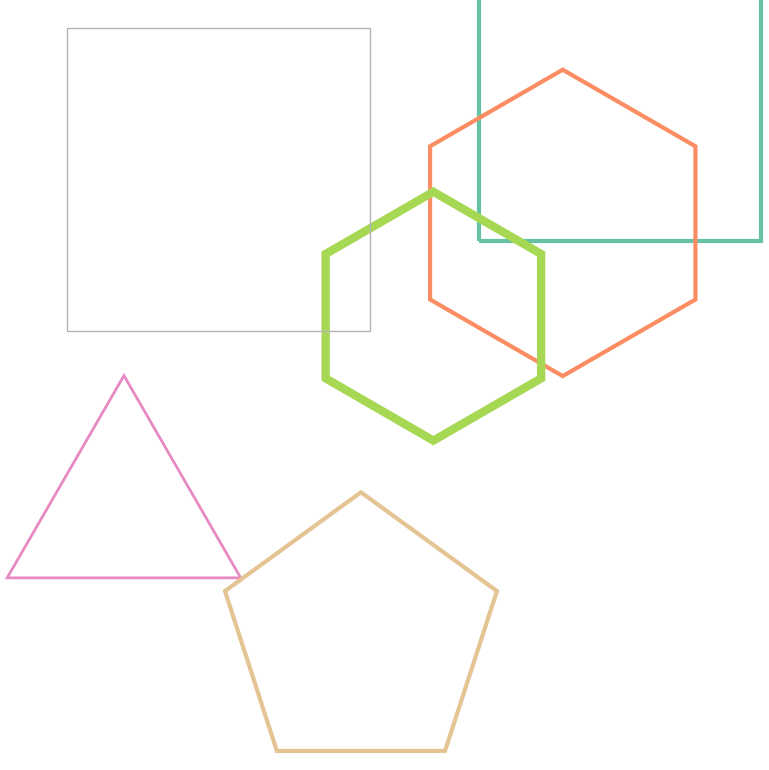[{"shape": "square", "thickness": 1.5, "radius": 0.92, "center": [0.805, 0.871]}, {"shape": "hexagon", "thickness": 1.5, "radius": 0.99, "center": [0.731, 0.711]}, {"shape": "triangle", "thickness": 1, "radius": 0.88, "center": [0.161, 0.337]}, {"shape": "hexagon", "thickness": 3, "radius": 0.81, "center": [0.563, 0.589]}, {"shape": "pentagon", "thickness": 1.5, "radius": 0.93, "center": [0.469, 0.175]}, {"shape": "square", "thickness": 0.5, "radius": 0.98, "center": [0.284, 0.767]}]